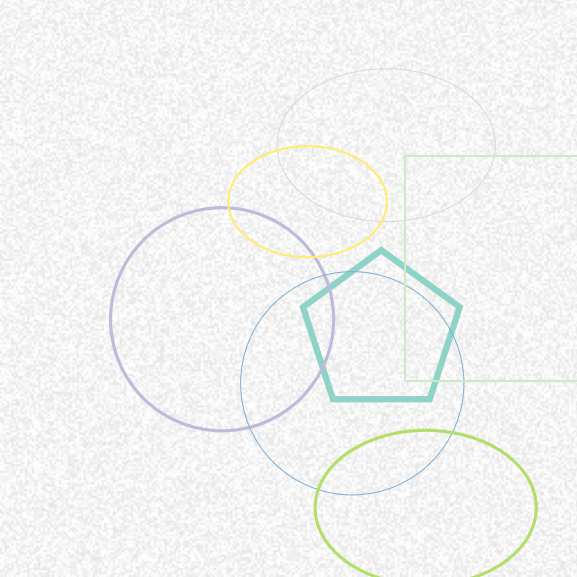[{"shape": "pentagon", "thickness": 3, "radius": 0.71, "center": [0.66, 0.423]}, {"shape": "circle", "thickness": 1.5, "radius": 0.97, "center": [0.385, 0.446]}, {"shape": "circle", "thickness": 0.5, "radius": 0.97, "center": [0.61, 0.335]}, {"shape": "oval", "thickness": 1.5, "radius": 0.96, "center": [0.737, 0.12]}, {"shape": "oval", "thickness": 0.5, "radius": 0.95, "center": [0.669, 0.748]}, {"shape": "square", "thickness": 1, "radius": 0.97, "center": [0.895, 0.534]}, {"shape": "oval", "thickness": 1, "radius": 0.69, "center": [0.533, 0.65]}]